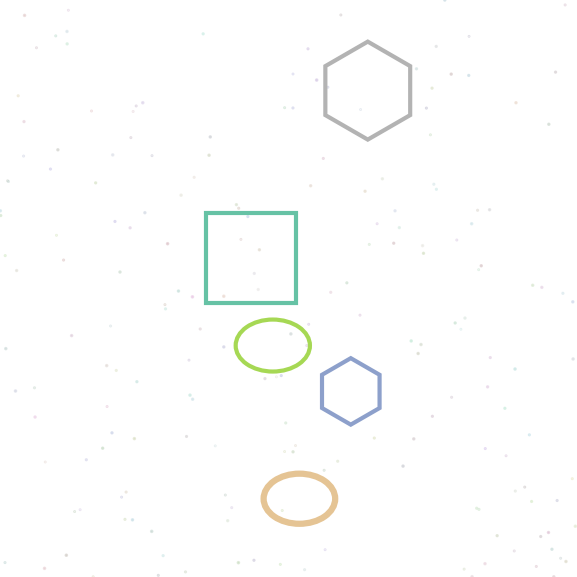[{"shape": "square", "thickness": 2, "radius": 0.39, "center": [0.435, 0.552]}, {"shape": "hexagon", "thickness": 2, "radius": 0.29, "center": [0.607, 0.321]}, {"shape": "oval", "thickness": 2, "radius": 0.32, "center": [0.472, 0.401]}, {"shape": "oval", "thickness": 3, "radius": 0.31, "center": [0.518, 0.136]}, {"shape": "hexagon", "thickness": 2, "radius": 0.42, "center": [0.637, 0.842]}]